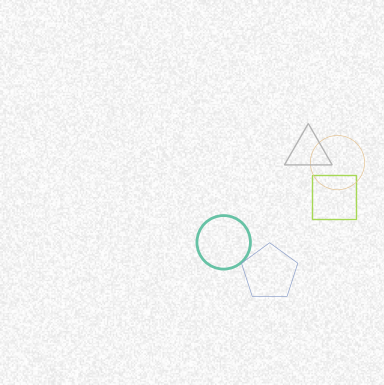[{"shape": "circle", "thickness": 2, "radius": 0.35, "center": [0.581, 0.371]}, {"shape": "pentagon", "thickness": 0.5, "radius": 0.38, "center": [0.7, 0.293]}, {"shape": "square", "thickness": 1, "radius": 0.29, "center": [0.868, 0.489]}, {"shape": "circle", "thickness": 0.5, "radius": 0.35, "center": [0.877, 0.578]}, {"shape": "triangle", "thickness": 1, "radius": 0.36, "center": [0.801, 0.607]}]